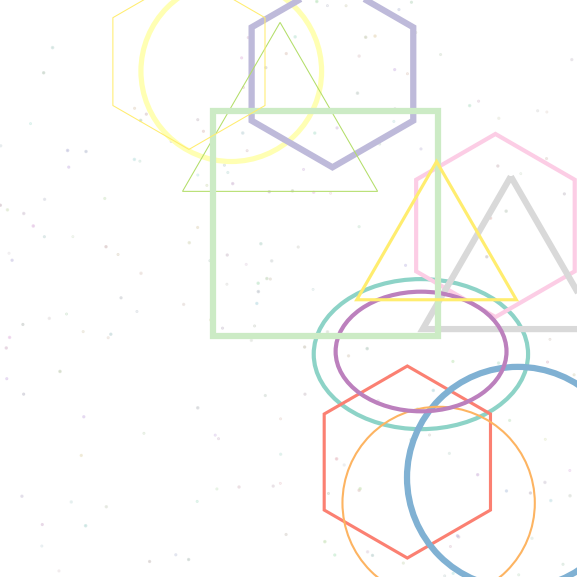[{"shape": "oval", "thickness": 2, "radius": 0.93, "center": [0.729, 0.386]}, {"shape": "circle", "thickness": 2.5, "radius": 0.78, "center": [0.4, 0.876]}, {"shape": "hexagon", "thickness": 3, "radius": 0.81, "center": [0.576, 0.871]}, {"shape": "hexagon", "thickness": 1.5, "radius": 0.83, "center": [0.705, 0.199]}, {"shape": "circle", "thickness": 3, "radius": 0.96, "center": [0.897, 0.172]}, {"shape": "circle", "thickness": 1, "radius": 0.83, "center": [0.76, 0.128]}, {"shape": "triangle", "thickness": 0.5, "radius": 0.98, "center": [0.485, 0.765]}, {"shape": "hexagon", "thickness": 2, "radius": 0.79, "center": [0.858, 0.609]}, {"shape": "triangle", "thickness": 3, "radius": 0.88, "center": [0.885, 0.517]}, {"shape": "oval", "thickness": 2, "radius": 0.74, "center": [0.729, 0.39]}, {"shape": "square", "thickness": 3, "radius": 0.98, "center": [0.564, 0.612]}, {"shape": "hexagon", "thickness": 0.5, "radius": 0.76, "center": [0.327, 0.892]}, {"shape": "triangle", "thickness": 1.5, "radius": 0.8, "center": [0.756, 0.56]}]